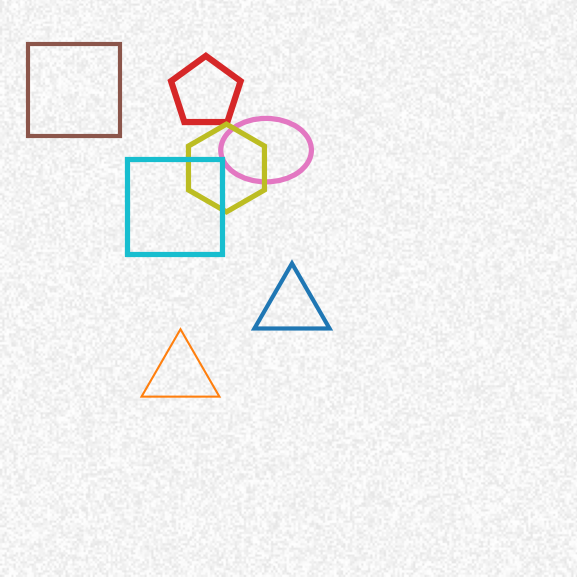[{"shape": "triangle", "thickness": 2, "radius": 0.38, "center": [0.506, 0.468]}, {"shape": "triangle", "thickness": 1, "radius": 0.39, "center": [0.313, 0.351]}, {"shape": "pentagon", "thickness": 3, "radius": 0.32, "center": [0.356, 0.839]}, {"shape": "square", "thickness": 2, "radius": 0.4, "center": [0.129, 0.843]}, {"shape": "oval", "thickness": 2.5, "radius": 0.39, "center": [0.461, 0.739]}, {"shape": "hexagon", "thickness": 2.5, "radius": 0.38, "center": [0.392, 0.708]}, {"shape": "square", "thickness": 2.5, "radius": 0.41, "center": [0.302, 0.642]}]